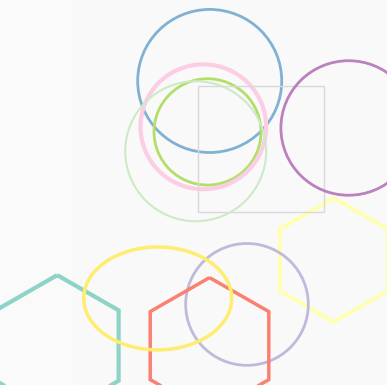[{"shape": "hexagon", "thickness": 3, "radius": 0.91, "center": [0.148, 0.102]}, {"shape": "hexagon", "thickness": 3, "radius": 0.8, "center": [0.861, 0.325]}, {"shape": "circle", "thickness": 2, "radius": 0.79, "center": [0.637, 0.209]}, {"shape": "hexagon", "thickness": 2.5, "radius": 0.88, "center": [0.541, 0.102]}, {"shape": "circle", "thickness": 2, "radius": 0.93, "center": [0.541, 0.79]}, {"shape": "circle", "thickness": 2, "radius": 0.69, "center": [0.536, 0.657]}, {"shape": "circle", "thickness": 3, "radius": 0.81, "center": [0.525, 0.671]}, {"shape": "square", "thickness": 1, "radius": 0.82, "center": [0.674, 0.612]}, {"shape": "circle", "thickness": 2, "radius": 0.87, "center": [0.9, 0.668]}, {"shape": "circle", "thickness": 1.5, "radius": 0.91, "center": [0.505, 0.607]}, {"shape": "oval", "thickness": 2.5, "radius": 0.95, "center": [0.407, 0.225]}]